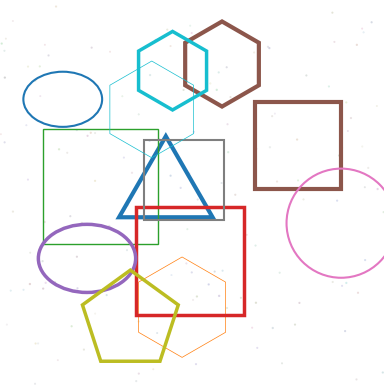[{"shape": "triangle", "thickness": 3, "radius": 0.7, "center": [0.431, 0.506]}, {"shape": "oval", "thickness": 1.5, "radius": 0.51, "center": [0.163, 0.742]}, {"shape": "hexagon", "thickness": 0.5, "radius": 0.65, "center": [0.473, 0.202]}, {"shape": "square", "thickness": 1, "radius": 0.75, "center": [0.26, 0.516]}, {"shape": "square", "thickness": 2.5, "radius": 0.7, "center": [0.494, 0.322]}, {"shape": "oval", "thickness": 2.5, "radius": 0.63, "center": [0.226, 0.329]}, {"shape": "square", "thickness": 3, "radius": 0.56, "center": [0.775, 0.622]}, {"shape": "hexagon", "thickness": 3, "radius": 0.55, "center": [0.577, 0.834]}, {"shape": "circle", "thickness": 1.5, "radius": 0.71, "center": [0.886, 0.42]}, {"shape": "square", "thickness": 1.5, "radius": 0.52, "center": [0.479, 0.532]}, {"shape": "pentagon", "thickness": 2.5, "radius": 0.65, "center": [0.339, 0.168]}, {"shape": "hexagon", "thickness": 2.5, "radius": 0.51, "center": [0.448, 0.816]}, {"shape": "hexagon", "thickness": 0.5, "radius": 0.63, "center": [0.394, 0.716]}]